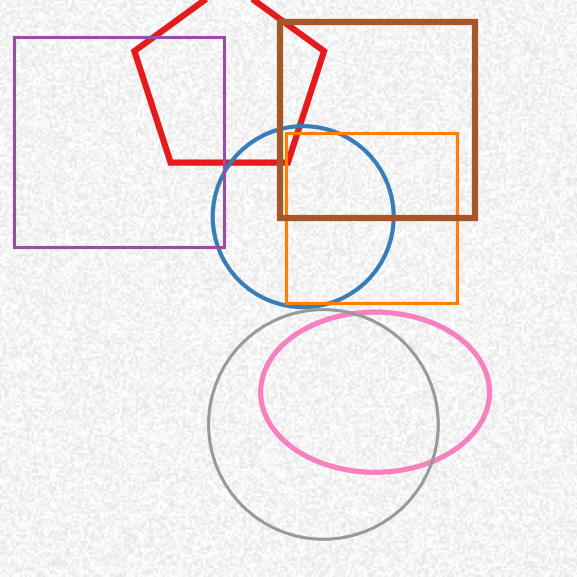[{"shape": "pentagon", "thickness": 3, "radius": 0.86, "center": [0.397, 0.857]}, {"shape": "circle", "thickness": 2, "radius": 0.78, "center": [0.525, 0.624]}, {"shape": "square", "thickness": 1.5, "radius": 0.91, "center": [0.206, 0.753]}, {"shape": "square", "thickness": 1.5, "radius": 0.74, "center": [0.644, 0.621]}, {"shape": "square", "thickness": 3, "radius": 0.85, "center": [0.654, 0.792]}, {"shape": "oval", "thickness": 2.5, "radius": 0.99, "center": [0.649, 0.32]}, {"shape": "circle", "thickness": 1.5, "radius": 0.99, "center": [0.56, 0.264]}]